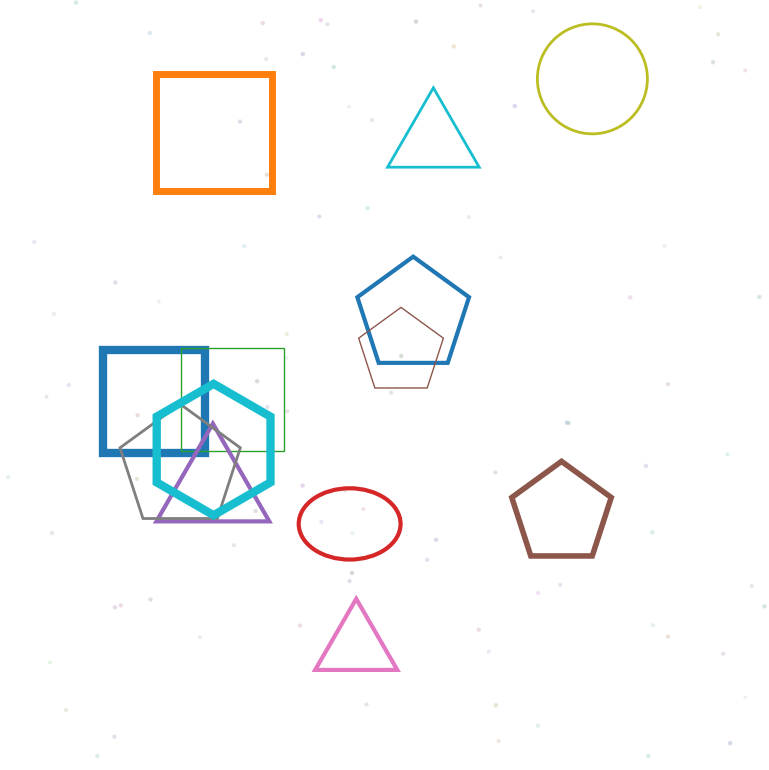[{"shape": "square", "thickness": 3, "radius": 0.33, "center": [0.2, 0.479]}, {"shape": "pentagon", "thickness": 1.5, "radius": 0.38, "center": [0.537, 0.59]}, {"shape": "square", "thickness": 2.5, "radius": 0.38, "center": [0.278, 0.828]}, {"shape": "square", "thickness": 0.5, "radius": 0.33, "center": [0.302, 0.482]}, {"shape": "oval", "thickness": 1.5, "radius": 0.33, "center": [0.454, 0.32]}, {"shape": "triangle", "thickness": 1.5, "radius": 0.42, "center": [0.276, 0.365]}, {"shape": "pentagon", "thickness": 2, "radius": 0.34, "center": [0.729, 0.333]}, {"shape": "pentagon", "thickness": 0.5, "radius": 0.29, "center": [0.521, 0.543]}, {"shape": "triangle", "thickness": 1.5, "radius": 0.31, "center": [0.463, 0.161]}, {"shape": "pentagon", "thickness": 1, "radius": 0.41, "center": [0.234, 0.393]}, {"shape": "circle", "thickness": 1, "radius": 0.36, "center": [0.769, 0.898]}, {"shape": "triangle", "thickness": 1, "radius": 0.34, "center": [0.563, 0.817]}, {"shape": "hexagon", "thickness": 3, "radius": 0.43, "center": [0.277, 0.416]}]